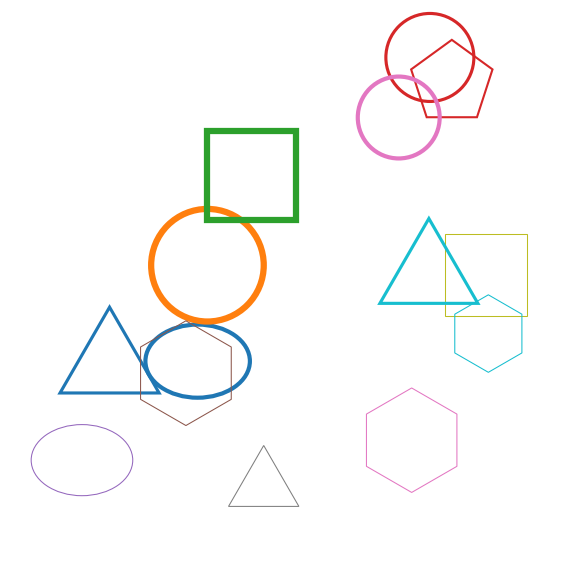[{"shape": "triangle", "thickness": 1.5, "radius": 0.5, "center": [0.19, 0.368]}, {"shape": "oval", "thickness": 2, "radius": 0.45, "center": [0.342, 0.374]}, {"shape": "circle", "thickness": 3, "radius": 0.49, "center": [0.359, 0.54]}, {"shape": "square", "thickness": 3, "radius": 0.39, "center": [0.435, 0.696]}, {"shape": "pentagon", "thickness": 1, "radius": 0.37, "center": [0.782, 0.856]}, {"shape": "circle", "thickness": 1.5, "radius": 0.38, "center": [0.744, 0.9]}, {"shape": "oval", "thickness": 0.5, "radius": 0.44, "center": [0.142, 0.202]}, {"shape": "hexagon", "thickness": 0.5, "radius": 0.45, "center": [0.322, 0.353]}, {"shape": "circle", "thickness": 2, "radius": 0.35, "center": [0.69, 0.796]}, {"shape": "hexagon", "thickness": 0.5, "radius": 0.45, "center": [0.713, 0.237]}, {"shape": "triangle", "thickness": 0.5, "radius": 0.35, "center": [0.457, 0.157]}, {"shape": "square", "thickness": 0.5, "radius": 0.36, "center": [0.842, 0.524]}, {"shape": "triangle", "thickness": 1.5, "radius": 0.49, "center": [0.743, 0.523]}, {"shape": "hexagon", "thickness": 0.5, "radius": 0.34, "center": [0.846, 0.422]}]